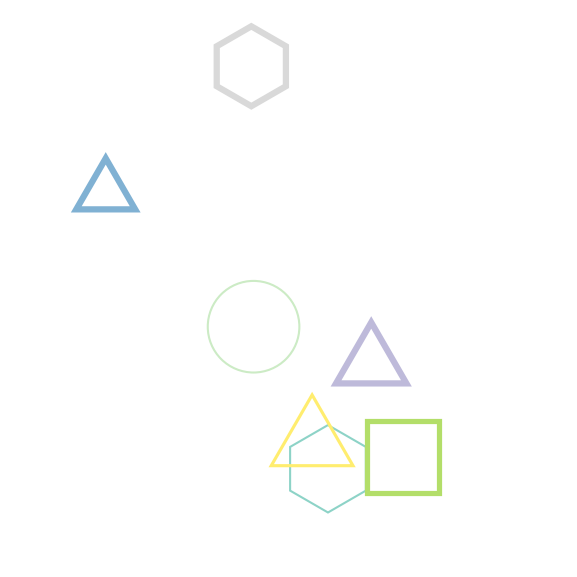[{"shape": "hexagon", "thickness": 1, "radius": 0.38, "center": [0.568, 0.187]}, {"shape": "triangle", "thickness": 3, "radius": 0.35, "center": [0.643, 0.37]}, {"shape": "triangle", "thickness": 3, "radius": 0.29, "center": [0.183, 0.666]}, {"shape": "square", "thickness": 2.5, "radius": 0.31, "center": [0.698, 0.207]}, {"shape": "hexagon", "thickness": 3, "radius": 0.35, "center": [0.435, 0.884]}, {"shape": "circle", "thickness": 1, "radius": 0.4, "center": [0.439, 0.433]}, {"shape": "triangle", "thickness": 1.5, "radius": 0.41, "center": [0.54, 0.234]}]